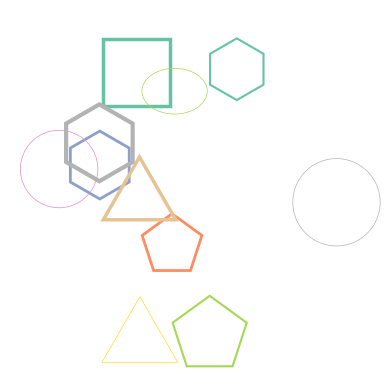[{"shape": "square", "thickness": 2.5, "radius": 0.43, "center": [0.353, 0.812]}, {"shape": "hexagon", "thickness": 1.5, "radius": 0.4, "center": [0.615, 0.82]}, {"shape": "pentagon", "thickness": 2, "radius": 0.41, "center": [0.447, 0.363]}, {"shape": "hexagon", "thickness": 2, "radius": 0.44, "center": [0.259, 0.571]}, {"shape": "circle", "thickness": 0.5, "radius": 0.5, "center": [0.153, 0.561]}, {"shape": "oval", "thickness": 0.5, "radius": 0.42, "center": [0.453, 0.763]}, {"shape": "pentagon", "thickness": 1.5, "radius": 0.51, "center": [0.545, 0.13]}, {"shape": "triangle", "thickness": 0.5, "radius": 0.57, "center": [0.363, 0.116]}, {"shape": "triangle", "thickness": 2.5, "radius": 0.54, "center": [0.362, 0.483]}, {"shape": "hexagon", "thickness": 3, "radius": 0.5, "center": [0.258, 0.629]}, {"shape": "circle", "thickness": 0.5, "radius": 0.57, "center": [0.874, 0.475]}]